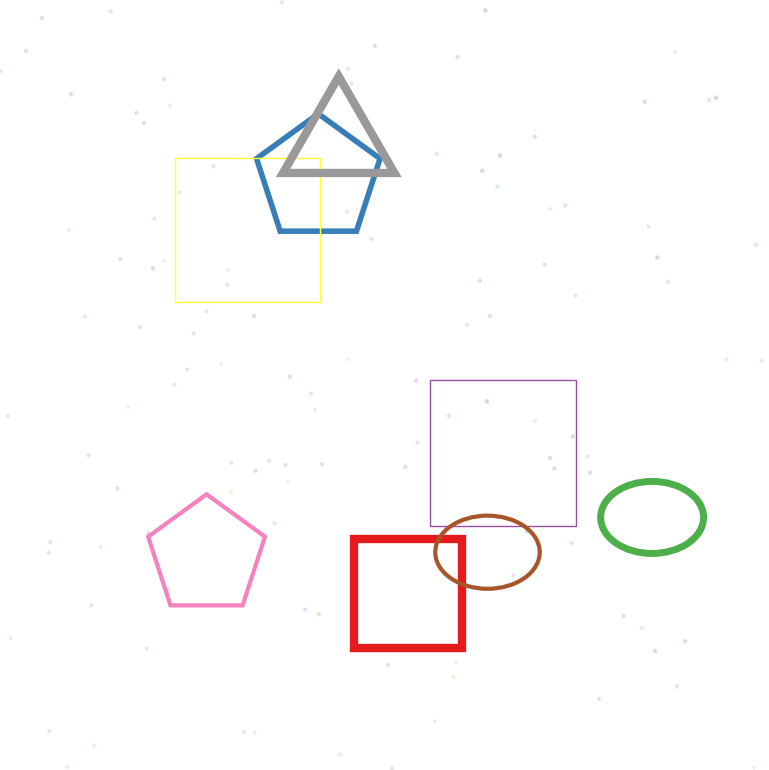[{"shape": "square", "thickness": 3, "radius": 0.35, "center": [0.53, 0.229]}, {"shape": "pentagon", "thickness": 2, "radius": 0.42, "center": [0.413, 0.768]}, {"shape": "oval", "thickness": 2.5, "radius": 0.33, "center": [0.847, 0.328]}, {"shape": "square", "thickness": 0.5, "radius": 0.48, "center": [0.654, 0.412]}, {"shape": "square", "thickness": 0.5, "radius": 0.47, "center": [0.321, 0.701]}, {"shape": "oval", "thickness": 1.5, "radius": 0.34, "center": [0.633, 0.283]}, {"shape": "pentagon", "thickness": 1.5, "radius": 0.4, "center": [0.268, 0.278]}, {"shape": "triangle", "thickness": 3, "radius": 0.42, "center": [0.44, 0.817]}]